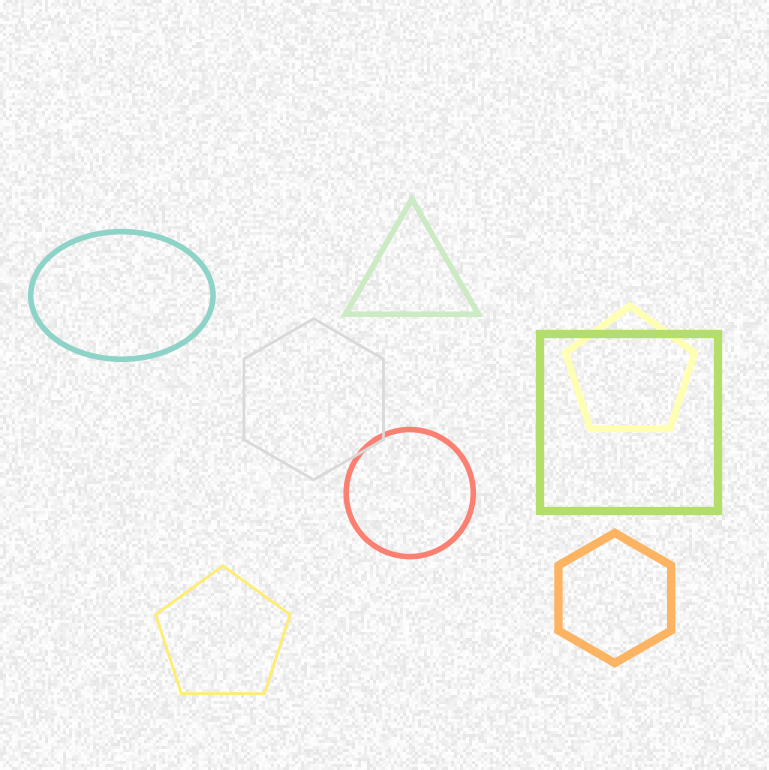[{"shape": "oval", "thickness": 2, "radius": 0.59, "center": [0.158, 0.616]}, {"shape": "pentagon", "thickness": 2.5, "radius": 0.44, "center": [0.818, 0.515]}, {"shape": "circle", "thickness": 2, "radius": 0.41, "center": [0.532, 0.36]}, {"shape": "hexagon", "thickness": 3, "radius": 0.42, "center": [0.798, 0.223]}, {"shape": "square", "thickness": 3, "radius": 0.58, "center": [0.816, 0.451]}, {"shape": "hexagon", "thickness": 1, "radius": 0.52, "center": [0.407, 0.481]}, {"shape": "triangle", "thickness": 2, "radius": 0.5, "center": [0.535, 0.642]}, {"shape": "pentagon", "thickness": 1, "radius": 0.46, "center": [0.289, 0.173]}]